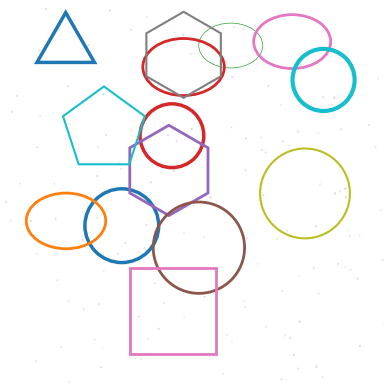[{"shape": "triangle", "thickness": 2.5, "radius": 0.43, "center": [0.171, 0.881]}, {"shape": "circle", "thickness": 2.5, "radius": 0.48, "center": [0.316, 0.414]}, {"shape": "oval", "thickness": 2, "radius": 0.52, "center": [0.171, 0.426]}, {"shape": "oval", "thickness": 0.5, "radius": 0.42, "center": [0.599, 0.882]}, {"shape": "circle", "thickness": 2.5, "radius": 0.41, "center": [0.447, 0.647]}, {"shape": "oval", "thickness": 2, "radius": 0.53, "center": [0.477, 0.826]}, {"shape": "hexagon", "thickness": 2, "radius": 0.59, "center": [0.439, 0.557]}, {"shape": "circle", "thickness": 2, "radius": 0.59, "center": [0.517, 0.357]}, {"shape": "oval", "thickness": 2, "radius": 0.5, "center": [0.759, 0.892]}, {"shape": "square", "thickness": 2, "radius": 0.56, "center": [0.449, 0.191]}, {"shape": "hexagon", "thickness": 1.5, "radius": 0.56, "center": [0.477, 0.858]}, {"shape": "circle", "thickness": 1.5, "radius": 0.58, "center": [0.792, 0.498]}, {"shape": "circle", "thickness": 3, "radius": 0.4, "center": [0.84, 0.792]}, {"shape": "pentagon", "thickness": 1.5, "radius": 0.56, "center": [0.27, 0.664]}]